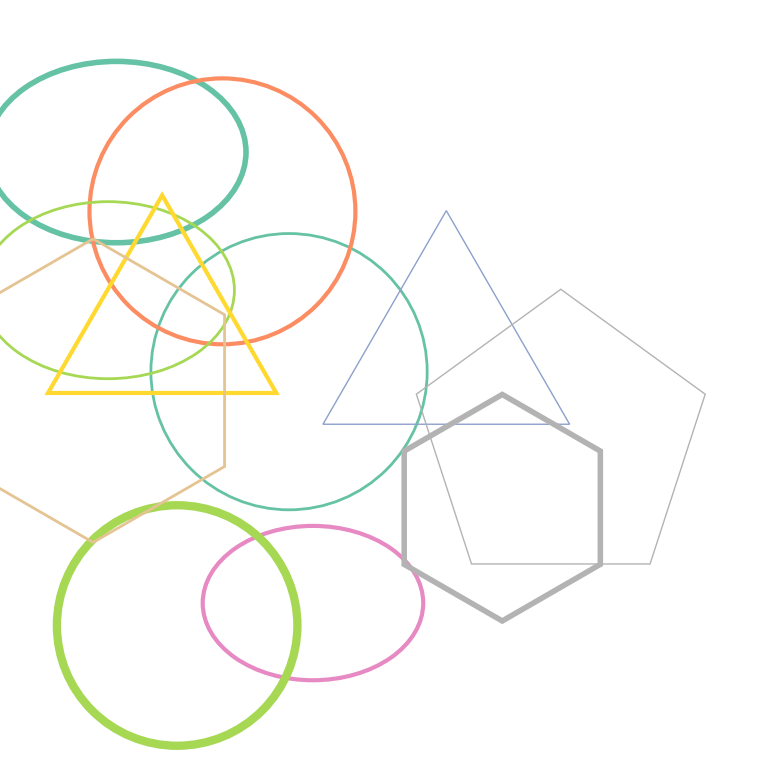[{"shape": "circle", "thickness": 1, "radius": 0.9, "center": [0.375, 0.517]}, {"shape": "oval", "thickness": 2, "radius": 0.84, "center": [0.151, 0.803]}, {"shape": "circle", "thickness": 1.5, "radius": 0.86, "center": [0.289, 0.726]}, {"shape": "triangle", "thickness": 0.5, "radius": 0.92, "center": [0.58, 0.541]}, {"shape": "oval", "thickness": 1.5, "radius": 0.72, "center": [0.406, 0.217]}, {"shape": "oval", "thickness": 1, "radius": 0.82, "center": [0.14, 0.623]}, {"shape": "circle", "thickness": 3, "radius": 0.78, "center": [0.23, 0.188]}, {"shape": "triangle", "thickness": 1.5, "radius": 0.86, "center": [0.211, 0.575]}, {"shape": "hexagon", "thickness": 1, "radius": 0.99, "center": [0.121, 0.493]}, {"shape": "hexagon", "thickness": 2, "radius": 0.74, "center": [0.652, 0.341]}, {"shape": "pentagon", "thickness": 0.5, "radius": 0.99, "center": [0.728, 0.427]}]